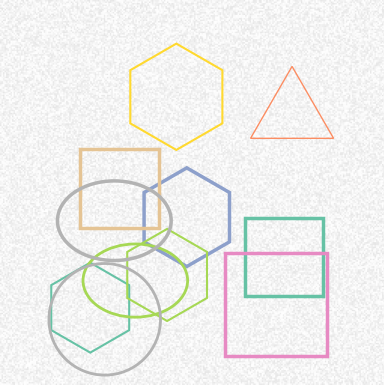[{"shape": "square", "thickness": 2.5, "radius": 0.51, "center": [0.738, 0.333]}, {"shape": "hexagon", "thickness": 1.5, "radius": 0.58, "center": [0.234, 0.201]}, {"shape": "triangle", "thickness": 1, "radius": 0.62, "center": [0.759, 0.703]}, {"shape": "hexagon", "thickness": 2.5, "radius": 0.64, "center": [0.485, 0.436]}, {"shape": "square", "thickness": 2.5, "radius": 0.67, "center": [0.716, 0.21]}, {"shape": "oval", "thickness": 2, "radius": 0.68, "center": [0.351, 0.271]}, {"shape": "hexagon", "thickness": 1.5, "radius": 0.6, "center": [0.434, 0.286]}, {"shape": "hexagon", "thickness": 1.5, "radius": 0.69, "center": [0.458, 0.749]}, {"shape": "square", "thickness": 2.5, "radius": 0.51, "center": [0.31, 0.511]}, {"shape": "circle", "thickness": 2, "radius": 0.72, "center": [0.272, 0.171]}, {"shape": "oval", "thickness": 2.5, "radius": 0.74, "center": [0.297, 0.427]}]